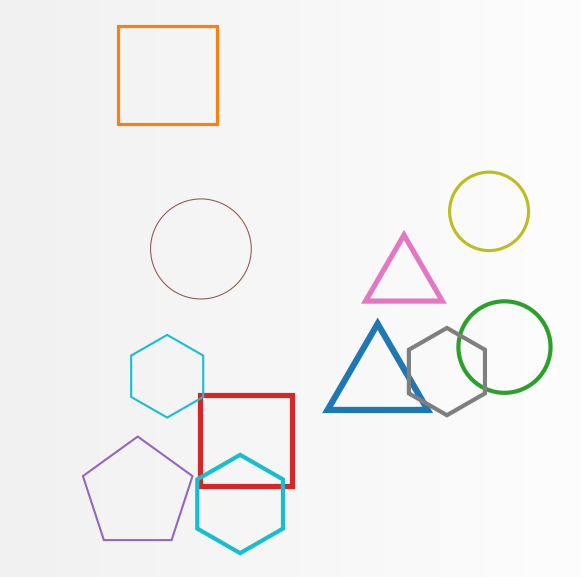[{"shape": "triangle", "thickness": 3, "radius": 0.5, "center": [0.65, 0.339]}, {"shape": "square", "thickness": 1.5, "radius": 0.43, "center": [0.288, 0.87]}, {"shape": "circle", "thickness": 2, "radius": 0.4, "center": [0.868, 0.398]}, {"shape": "square", "thickness": 2.5, "radius": 0.4, "center": [0.424, 0.236]}, {"shape": "pentagon", "thickness": 1, "radius": 0.5, "center": [0.237, 0.144]}, {"shape": "circle", "thickness": 0.5, "radius": 0.43, "center": [0.346, 0.568]}, {"shape": "triangle", "thickness": 2.5, "radius": 0.38, "center": [0.695, 0.516]}, {"shape": "hexagon", "thickness": 2, "radius": 0.38, "center": [0.769, 0.356]}, {"shape": "circle", "thickness": 1.5, "radius": 0.34, "center": [0.841, 0.633]}, {"shape": "hexagon", "thickness": 1, "radius": 0.36, "center": [0.288, 0.348]}, {"shape": "hexagon", "thickness": 2, "radius": 0.43, "center": [0.413, 0.126]}]